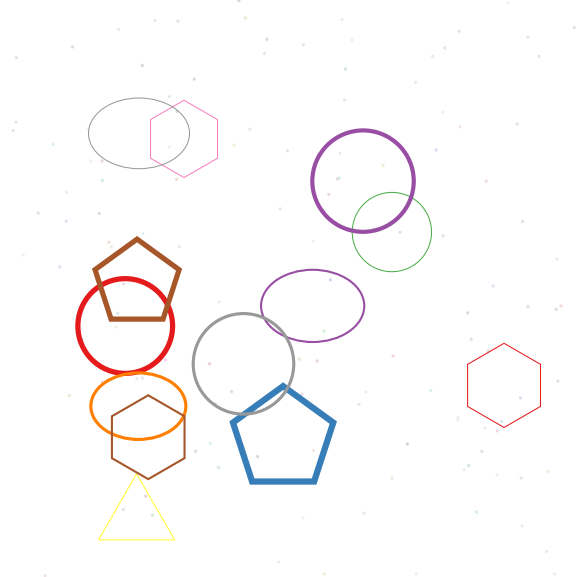[{"shape": "hexagon", "thickness": 0.5, "radius": 0.36, "center": [0.873, 0.332]}, {"shape": "circle", "thickness": 2.5, "radius": 0.41, "center": [0.217, 0.435]}, {"shape": "pentagon", "thickness": 3, "radius": 0.46, "center": [0.49, 0.239]}, {"shape": "circle", "thickness": 0.5, "radius": 0.34, "center": [0.679, 0.597]}, {"shape": "oval", "thickness": 1, "radius": 0.45, "center": [0.541, 0.469]}, {"shape": "circle", "thickness": 2, "radius": 0.44, "center": [0.629, 0.686]}, {"shape": "oval", "thickness": 1.5, "radius": 0.41, "center": [0.24, 0.296]}, {"shape": "triangle", "thickness": 0.5, "radius": 0.38, "center": [0.237, 0.102]}, {"shape": "pentagon", "thickness": 2.5, "radius": 0.38, "center": [0.237, 0.508]}, {"shape": "hexagon", "thickness": 1, "radius": 0.36, "center": [0.257, 0.242]}, {"shape": "hexagon", "thickness": 0.5, "radius": 0.33, "center": [0.319, 0.759]}, {"shape": "oval", "thickness": 0.5, "radius": 0.44, "center": [0.241, 0.768]}, {"shape": "circle", "thickness": 1.5, "radius": 0.44, "center": [0.422, 0.369]}]